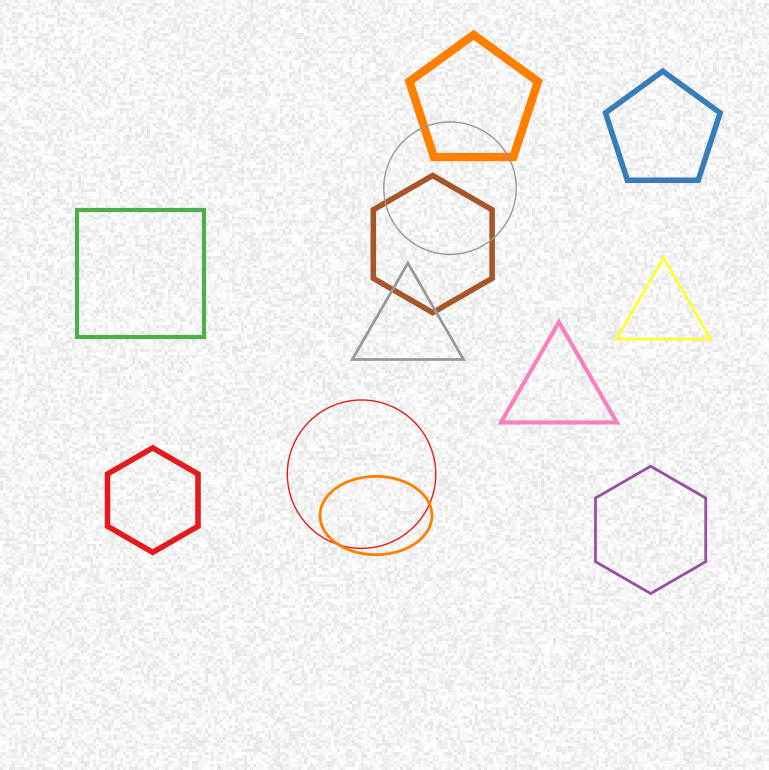[{"shape": "circle", "thickness": 0.5, "radius": 0.48, "center": [0.47, 0.384]}, {"shape": "hexagon", "thickness": 2, "radius": 0.34, "center": [0.198, 0.351]}, {"shape": "pentagon", "thickness": 2, "radius": 0.39, "center": [0.861, 0.829]}, {"shape": "square", "thickness": 1.5, "radius": 0.41, "center": [0.182, 0.645]}, {"shape": "hexagon", "thickness": 1, "radius": 0.41, "center": [0.845, 0.312]}, {"shape": "pentagon", "thickness": 3, "radius": 0.44, "center": [0.615, 0.867]}, {"shape": "oval", "thickness": 1, "radius": 0.36, "center": [0.488, 0.33]}, {"shape": "triangle", "thickness": 1, "radius": 0.35, "center": [0.862, 0.595]}, {"shape": "hexagon", "thickness": 2, "radius": 0.45, "center": [0.562, 0.683]}, {"shape": "triangle", "thickness": 1.5, "radius": 0.43, "center": [0.726, 0.495]}, {"shape": "triangle", "thickness": 1, "radius": 0.42, "center": [0.53, 0.575]}, {"shape": "circle", "thickness": 0.5, "radius": 0.43, "center": [0.584, 0.756]}]